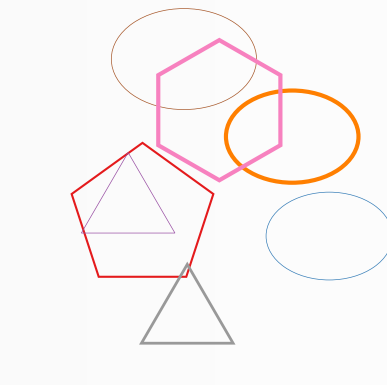[{"shape": "pentagon", "thickness": 1.5, "radius": 0.96, "center": [0.368, 0.437]}, {"shape": "oval", "thickness": 0.5, "radius": 0.81, "center": [0.85, 0.387]}, {"shape": "triangle", "thickness": 0.5, "radius": 0.7, "center": [0.331, 0.464]}, {"shape": "oval", "thickness": 3, "radius": 0.86, "center": [0.754, 0.645]}, {"shape": "oval", "thickness": 0.5, "radius": 0.94, "center": [0.475, 0.847]}, {"shape": "hexagon", "thickness": 3, "radius": 0.91, "center": [0.566, 0.714]}, {"shape": "triangle", "thickness": 2, "radius": 0.68, "center": [0.483, 0.177]}]